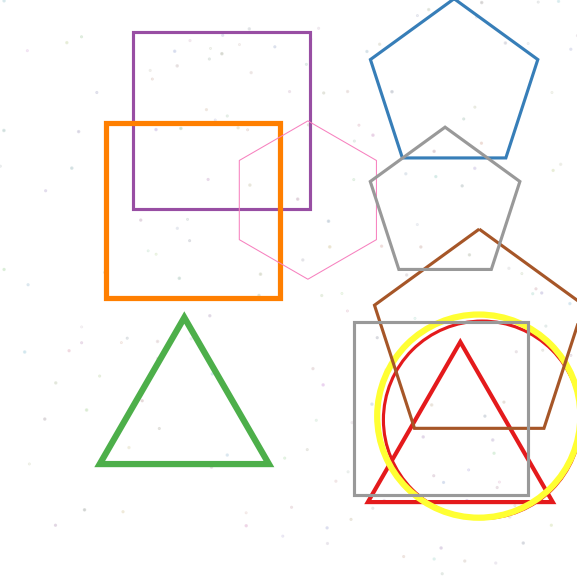[{"shape": "circle", "thickness": 1.5, "radius": 0.85, "center": [0.835, 0.272]}, {"shape": "triangle", "thickness": 2, "radius": 0.92, "center": [0.797, 0.222]}, {"shape": "pentagon", "thickness": 1.5, "radius": 0.76, "center": [0.786, 0.849]}, {"shape": "triangle", "thickness": 3, "radius": 0.85, "center": [0.319, 0.28]}, {"shape": "square", "thickness": 1.5, "radius": 0.76, "center": [0.383, 0.79]}, {"shape": "square", "thickness": 2.5, "radius": 0.76, "center": [0.334, 0.634]}, {"shape": "circle", "thickness": 3, "radius": 0.88, "center": [0.829, 0.279]}, {"shape": "pentagon", "thickness": 1.5, "radius": 0.95, "center": [0.83, 0.412]}, {"shape": "hexagon", "thickness": 0.5, "radius": 0.69, "center": [0.533, 0.653]}, {"shape": "pentagon", "thickness": 1.5, "radius": 0.68, "center": [0.771, 0.643]}, {"shape": "square", "thickness": 1.5, "radius": 0.75, "center": [0.764, 0.292]}]